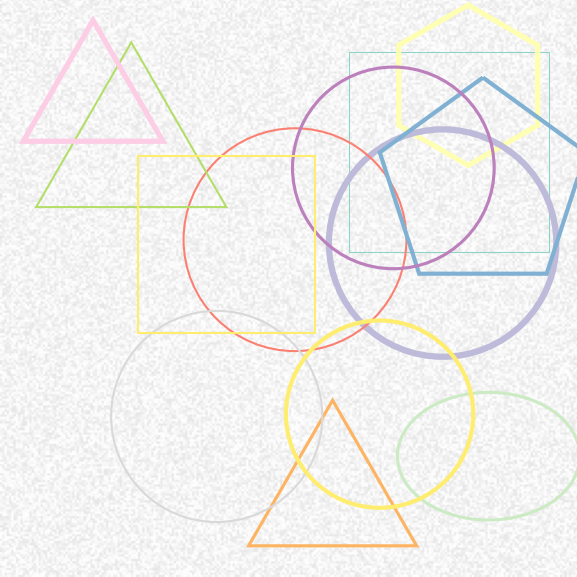[{"shape": "square", "thickness": 0.5, "radius": 0.87, "center": [0.778, 0.735]}, {"shape": "hexagon", "thickness": 2.5, "radius": 0.69, "center": [0.811, 0.852]}, {"shape": "circle", "thickness": 3, "radius": 0.98, "center": [0.766, 0.578]}, {"shape": "circle", "thickness": 1, "radius": 0.96, "center": [0.511, 0.584]}, {"shape": "pentagon", "thickness": 2, "radius": 0.94, "center": [0.836, 0.677]}, {"shape": "triangle", "thickness": 1.5, "radius": 0.84, "center": [0.576, 0.138]}, {"shape": "triangle", "thickness": 1, "radius": 0.95, "center": [0.227, 0.736]}, {"shape": "triangle", "thickness": 2.5, "radius": 0.7, "center": [0.161, 0.824]}, {"shape": "circle", "thickness": 1, "radius": 0.91, "center": [0.375, 0.278]}, {"shape": "circle", "thickness": 1.5, "radius": 0.87, "center": [0.681, 0.708]}, {"shape": "oval", "thickness": 1.5, "radius": 0.79, "center": [0.846, 0.209]}, {"shape": "square", "thickness": 1, "radius": 0.77, "center": [0.392, 0.576]}, {"shape": "circle", "thickness": 2, "radius": 0.81, "center": [0.657, 0.282]}]